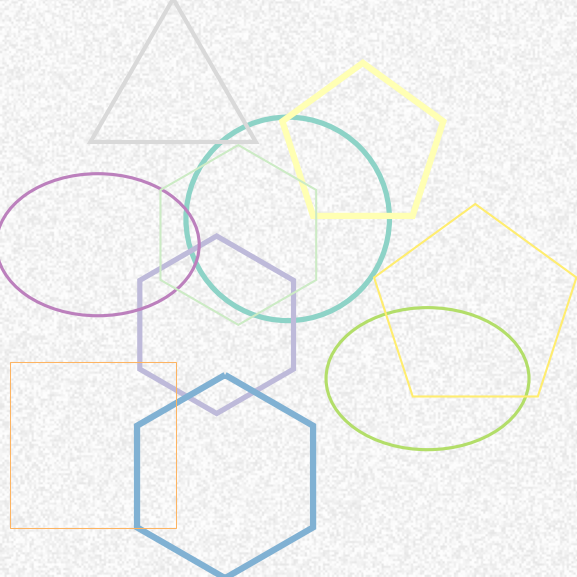[{"shape": "circle", "thickness": 2.5, "radius": 0.88, "center": [0.498, 0.62]}, {"shape": "pentagon", "thickness": 3, "radius": 0.73, "center": [0.628, 0.744]}, {"shape": "hexagon", "thickness": 2.5, "radius": 0.77, "center": [0.375, 0.437]}, {"shape": "hexagon", "thickness": 3, "radius": 0.88, "center": [0.39, 0.174]}, {"shape": "square", "thickness": 0.5, "radius": 0.72, "center": [0.161, 0.228]}, {"shape": "oval", "thickness": 1.5, "radius": 0.88, "center": [0.74, 0.343]}, {"shape": "triangle", "thickness": 2, "radius": 0.83, "center": [0.3, 0.836]}, {"shape": "oval", "thickness": 1.5, "radius": 0.88, "center": [0.169, 0.575]}, {"shape": "hexagon", "thickness": 1, "radius": 0.78, "center": [0.413, 0.592]}, {"shape": "pentagon", "thickness": 1, "radius": 0.92, "center": [0.823, 0.462]}]